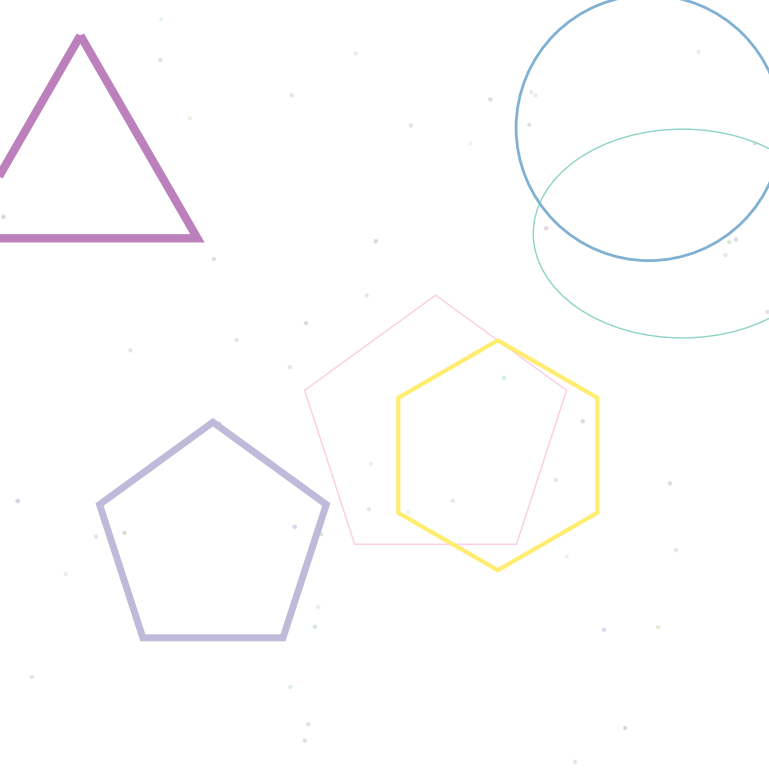[{"shape": "oval", "thickness": 0.5, "radius": 0.97, "center": [0.886, 0.697]}, {"shape": "pentagon", "thickness": 2.5, "radius": 0.77, "center": [0.277, 0.297]}, {"shape": "circle", "thickness": 1, "radius": 0.86, "center": [0.843, 0.834]}, {"shape": "pentagon", "thickness": 0.5, "radius": 0.89, "center": [0.566, 0.438]}, {"shape": "triangle", "thickness": 3, "radius": 0.88, "center": [0.104, 0.778]}, {"shape": "hexagon", "thickness": 1.5, "radius": 0.75, "center": [0.647, 0.409]}]